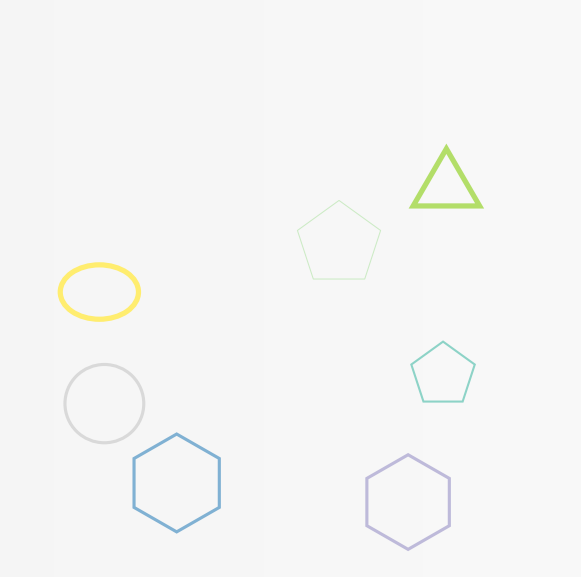[{"shape": "pentagon", "thickness": 1, "radius": 0.29, "center": [0.762, 0.35]}, {"shape": "hexagon", "thickness": 1.5, "radius": 0.41, "center": [0.702, 0.13]}, {"shape": "hexagon", "thickness": 1.5, "radius": 0.42, "center": [0.304, 0.163]}, {"shape": "triangle", "thickness": 2.5, "radius": 0.33, "center": [0.768, 0.676]}, {"shape": "circle", "thickness": 1.5, "radius": 0.34, "center": [0.18, 0.3]}, {"shape": "pentagon", "thickness": 0.5, "radius": 0.38, "center": [0.583, 0.577]}, {"shape": "oval", "thickness": 2.5, "radius": 0.34, "center": [0.171, 0.493]}]